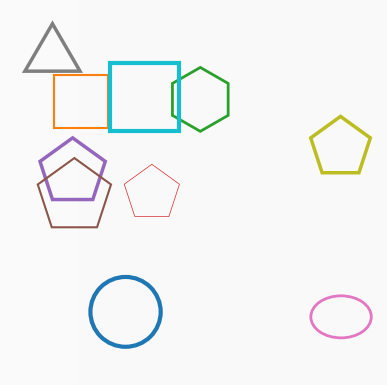[{"shape": "circle", "thickness": 3, "radius": 0.45, "center": [0.324, 0.19]}, {"shape": "square", "thickness": 1.5, "radius": 0.35, "center": [0.209, 0.736]}, {"shape": "hexagon", "thickness": 2, "radius": 0.42, "center": [0.517, 0.742]}, {"shape": "pentagon", "thickness": 0.5, "radius": 0.37, "center": [0.392, 0.498]}, {"shape": "pentagon", "thickness": 2.5, "radius": 0.44, "center": [0.187, 0.553]}, {"shape": "pentagon", "thickness": 1.5, "radius": 0.5, "center": [0.192, 0.49]}, {"shape": "oval", "thickness": 2, "radius": 0.39, "center": [0.88, 0.177]}, {"shape": "triangle", "thickness": 2.5, "radius": 0.41, "center": [0.135, 0.856]}, {"shape": "pentagon", "thickness": 2.5, "radius": 0.4, "center": [0.879, 0.617]}, {"shape": "square", "thickness": 3, "radius": 0.44, "center": [0.373, 0.748]}]